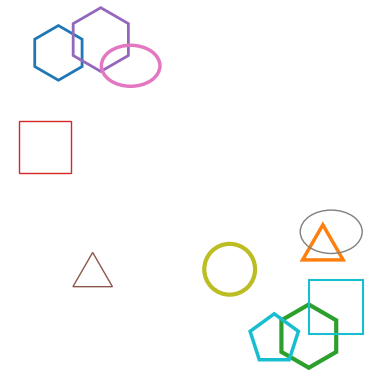[{"shape": "hexagon", "thickness": 2, "radius": 0.35, "center": [0.152, 0.863]}, {"shape": "triangle", "thickness": 2.5, "radius": 0.3, "center": [0.839, 0.355]}, {"shape": "hexagon", "thickness": 3, "radius": 0.41, "center": [0.802, 0.127]}, {"shape": "square", "thickness": 1, "radius": 0.34, "center": [0.117, 0.618]}, {"shape": "hexagon", "thickness": 2, "radius": 0.41, "center": [0.262, 0.897]}, {"shape": "triangle", "thickness": 1, "radius": 0.3, "center": [0.241, 0.285]}, {"shape": "oval", "thickness": 2.5, "radius": 0.38, "center": [0.339, 0.829]}, {"shape": "oval", "thickness": 1, "radius": 0.4, "center": [0.86, 0.398]}, {"shape": "circle", "thickness": 3, "radius": 0.33, "center": [0.597, 0.301]}, {"shape": "pentagon", "thickness": 2.5, "radius": 0.33, "center": [0.712, 0.119]}, {"shape": "square", "thickness": 1.5, "radius": 0.35, "center": [0.873, 0.203]}]